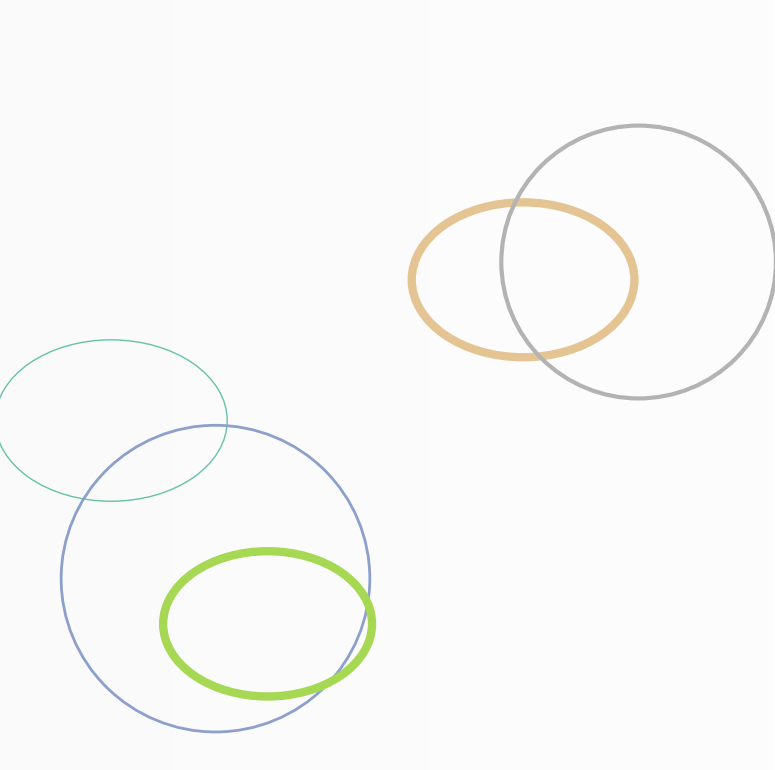[{"shape": "oval", "thickness": 0.5, "radius": 0.75, "center": [0.143, 0.454]}, {"shape": "circle", "thickness": 1, "radius": 1.0, "center": [0.278, 0.249]}, {"shape": "oval", "thickness": 3, "radius": 0.67, "center": [0.345, 0.19]}, {"shape": "oval", "thickness": 3, "radius": 0.72, "center": [0.675, 0.637]}, {"shape": "circle", "thickness": 1.5, "radius": 0.89, "center": [0.824, 0.66]}]